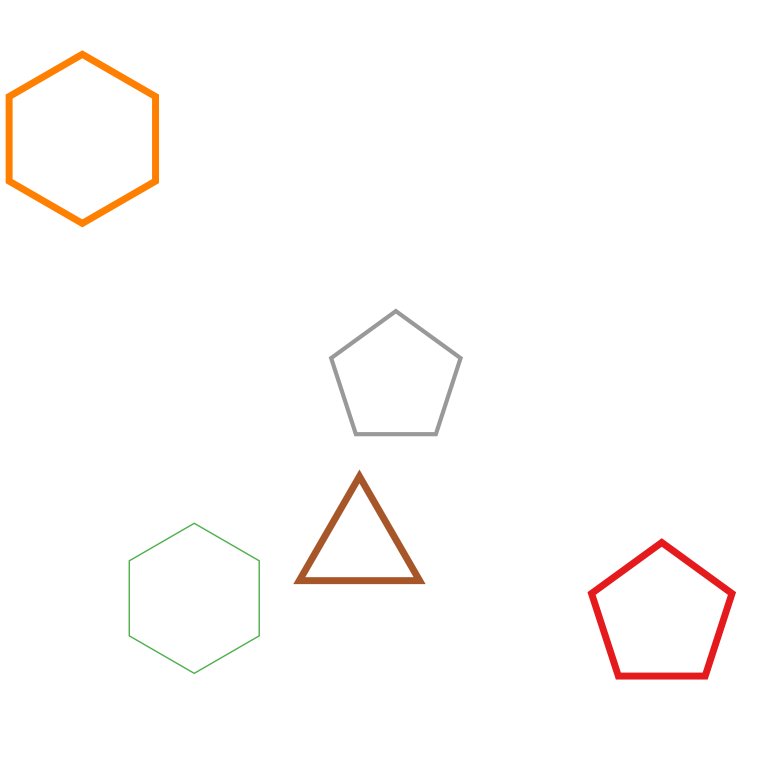[{"shape": "pentagon", "thickness": 2.5, "radius": 0.48, "center": [0.859, 0.2]}, {"shape": "hexagon", "thickness": 0.5, "radius": 0.49, "center": [0.252, 0.223]}, {"shape": "hexagon", "thickness": 2.5, "radius": 0.55, "center": [0.107, 0.82]}, {"shape": "triangle", "thickness": 2.5, "radius": 0.45, "center": [0.467, 0.291]}, {"shape": "pentagon", "thickness": 1.5, "radius": 0.44, "center": [0.514, 0.508]}]